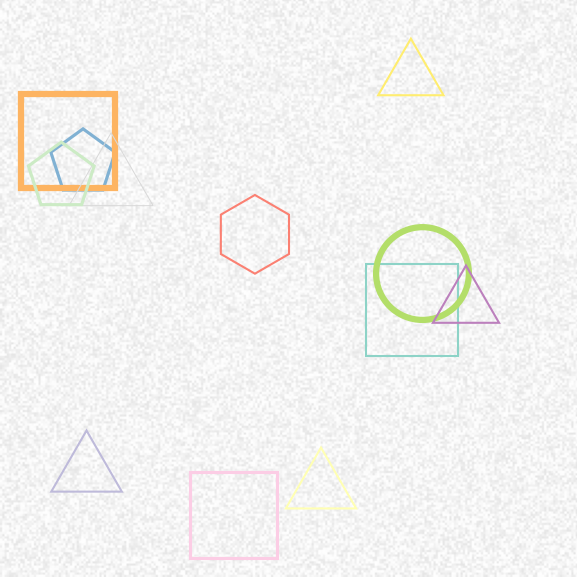[{"shape": "square", "thickness": 1, "radius": 0.4, "center": [0.713, 0.462]}, {"shape": "triangle", "thickness": 1, "radius": 0.35, "center": [0.556, 0.154]}, {"shape": "triangle", "thickness": 1, "radius": 0.35, "center": [0.15, 0.183]}, {"shape": "hexagon", "thickness": 1, "radius": 0.34, "center": [0.441, 0.593]}, {"shape": "pentagon", "thickness": 1.5, "radius": 0.29, "center": [0.144, 0.717]}, {"shape": "square", "thickness": 3, "radius": 0.41, "center": [0.117, 0.755]}, {"shape": "circle", "thickness": 3, "radius": 0.4, "center": [0.732, 0.525]}, {"shape": "square", "thickness": 1.5, "radius": 0.37, "center": [0.405, 0.107]}, {"shape": "triangle", "thickness": 0.5, "radius": 0.42, "center": [0.192, 0.685]}, {"shape": "triangle", "thickness": 1, "radius": 0.33, "center": [0.807, 0.473]}, {"shape": "pentagon", "thickness": 1.5, "radius": 0.3, "center": [0.106, 0.693]}, {"shape": "triangle", "thickness": 1, "radius": 0.33, "center": [0.711, 0.867]}]